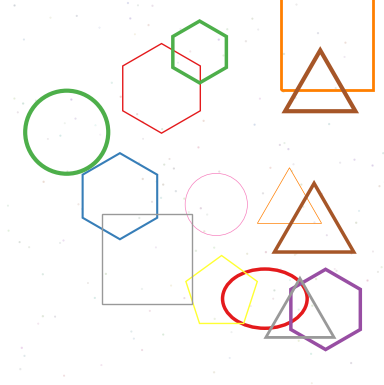[{"shape": "oval", "thickness": 2.5, "radius": 0.55, "center": [0.688, 0.224]}, {"shape": "hexagon", "thickness": 1, "radius": 0.58, "center": [0.42, 0.77]}, {"shape": "hexagon", "thickness": 1.5, "radius": 0.56, "center": [0.311, 0.49]}, {"shape": "circle", "thickness": 3, "radius": 0.54, "center": [0.173, 0.657]}, {"shape": "hexagon", "thickness": 2.5, "radius": 0.4, "center": [0.518, 0.865]}, {"shape": "hexagon", "thickness": 2.5, "radius": 0.52, "center": [0.846, 0.196]}, {"shape": "triangle", "thickness": 0.5, "radius": 0.48, "center": [0.752, 0.468]}, {"shape": "square", "thickness": 2, "radius": 0.6, "center": [0.85, 0.887]}, {"shape": "pentagon", "thickness": 1, "radius": 0.49, "center": [0.576, 0.239]}, {"shape": "triangle", "thickness": 3, "radius": 0.53, "center": [0.832, 0.764]}, {"shape": "triangle", "thickness": 2.5, "radius": 0.59, "center": [0.816, 0.405]}, {"shape": "circle", "thickness": 0.5, "radius": 0.4, "center": [0.562, 0.469]}, {"shape": "square", "thickness": 1, "radius": 0.59, "center": [0.382, 0.327]}, {"shape": "triangle", "thickness": 2, "radius": 0.51, "center": [0.779, 0.175]}]